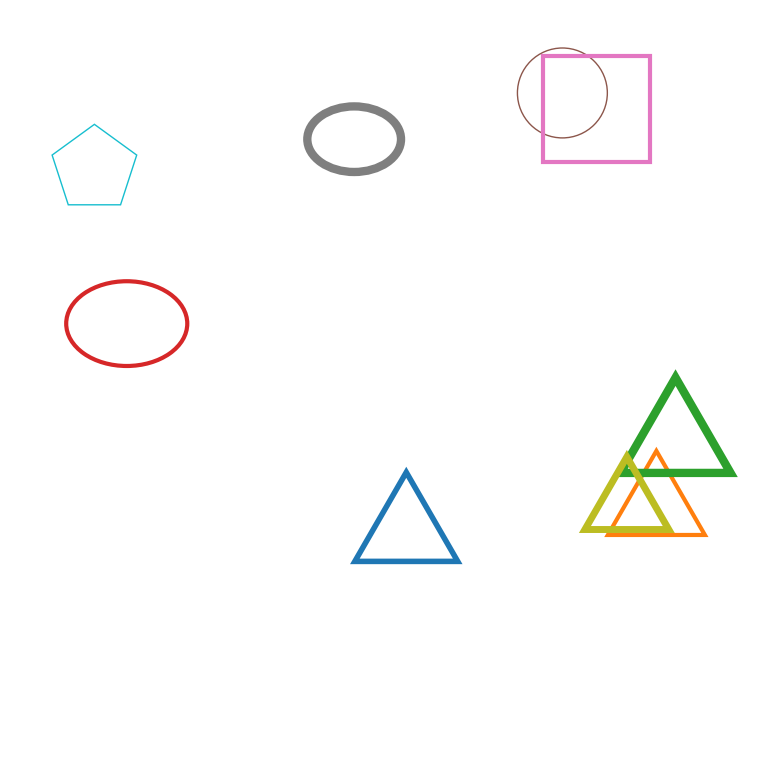[{"shape": "triangle", "thickness": 2, "radius": 0.39, "center": [0.528, 0.309]}, {"shape": "triangle", "thickness": 1.5, "radius": 0.36, "center": [0.852, 0.342]}, {"shape": "triangle", "thickness": 3, "radius": 0.41, "center": [0.877, 0.427]}, {"shape": "oval", "thickness": 1.5, "radius": 0.39, "center": [0.165, 0.58]}, {"shape": "circle", "thickness": 0.5, "radius": 0.29, "center": [0.73, 0.879]}, {"shape": "square", "thickness": 1.5, "radius": 0.35, "center": [0.775, 0.858]}, {"shape": "oval", "thickness": 3, "radius": 0.3, "center": [0.46, 0.819]}, {"shape": "triangle", "thickness": 2.5, "radius": 0.31, "center": [0.814, 0.344]}, {"shape": "pentagon", "thickness": 0.5, "radius": 0.29, "center": [0.123, 0.781]}]